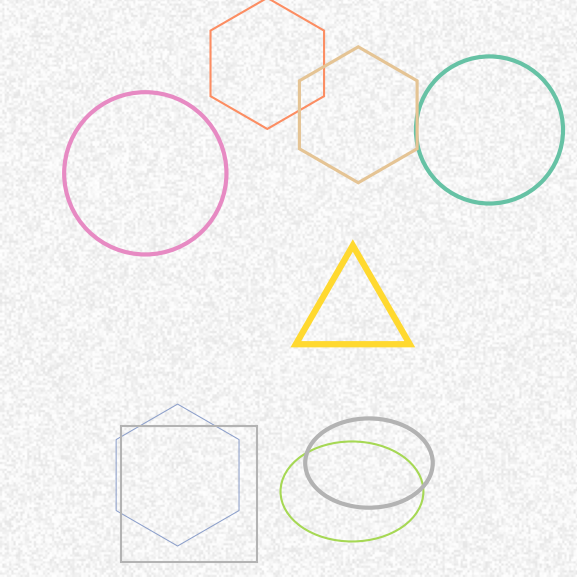[{"shape": "circle", "thickness": 2, "radius": 0.64, "center": [0.848, 0.774]}, {"shape": "hexagon", "thickness": 1, "radius": 0.57, "center": [0.463, 0.889]}, {"shape": "hexagon", "thickness": 0.5, "radius": 0.61, "center": [0.308, 0.177]}, {"shape": "circle", "thickness": 2, "radius": 0.7, "center": [0.252, 0.699]}, {"shape": "oval", "thickness": 1, "radius": 0.62, "center": [0.609, 0.148]}, {"shape": "triangle", "thickness": 3, "radius": 0.57, "center": [0.611, 0.46]}, {"shape": "hexagon", "thickness": 1.5, "radius": 0.59, "center": [0.62, 0.8]}, {"shape": "oval", "thickness": 2, "radius": 0.55, "center": [0.639, 0.197]}, {"shape": "square", "thickness": 1, "radius": 0.59, "center": [0.327, 0.144]}]